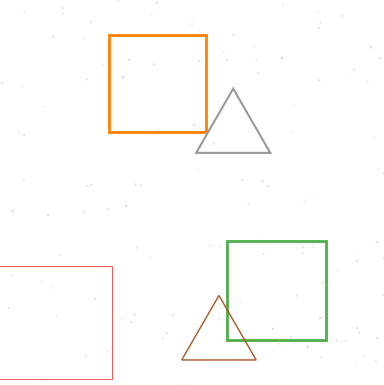[{"shape": "square", "thickness": 0.5, "radius": 0.73, "center": [0.143, 0.163]}, {"shape": "square", "thickness": 2, "radius": 0.64, "center": [0.718, 0.245]}, {"shape": "square", "thickness": 2, "radius": 0.63, "center": [0.409, 0.783]}, {"shape": "triangle", "thickness": 1, "radius": 0.56, "center": [0.569, 0.121]}, {"shape": "triangle", "thickness": 1.5, "radius": 0.56, "center": [0.606, 0.659]}]